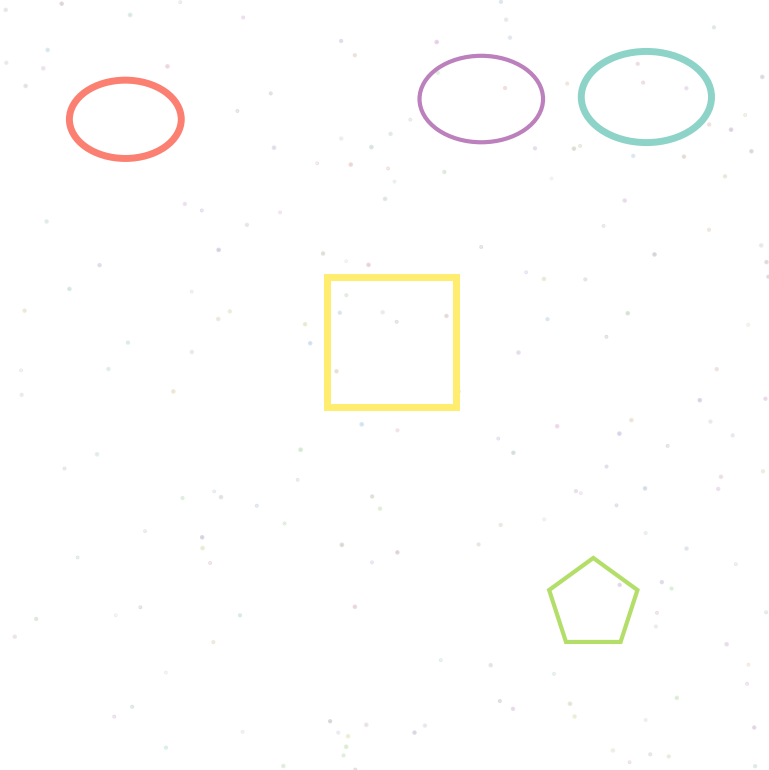[{"shape": "oval", "thickness": 2.5, "radius": 0.42, "center": [0.839, 0.874]}, {"shape": "oval", "thickness": 2.5, "radius": 0.36, "center": [0.163, 0.845]}, {"shape": "pentagon", "thickness": 1.5, "radius": 0.3, "center": [0.771, 0.215]}, {"shape": "oval", "thickness": 1.5, "radius": 0.4, "center": [0.625, 0.871]}, {"shape": "square", "thickness": 2.5, "radius": 0.42, "center": [0.508, 0.556]}]